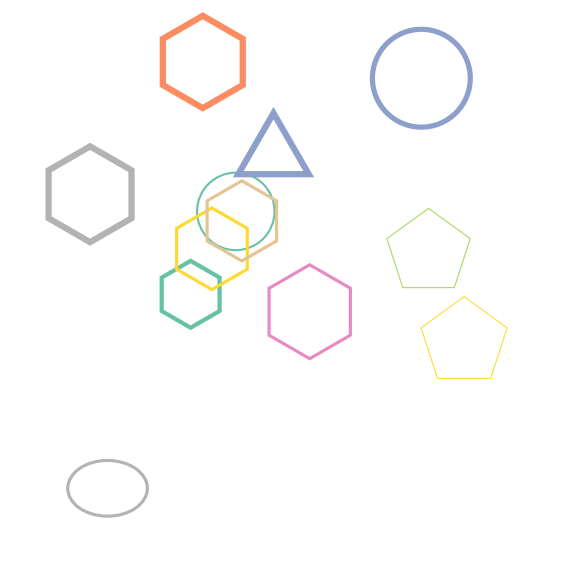[{"shape": "circle", "thickness": 1, "radius": 0.34, "center": [0.408, 0.633]}, {"shape": "hexagon", "thickness": 2, "radius": 0.29, "center": [0.33, 0.49]}, {"shape": "hexagon", "thickness": 3, "radius": 0.4, "center": [0.351, 0.892]}, {"shape": "circle", "thickness": 2.5, "radius": 0.42, "center": [0.73, 0.864]}, {"shape": "triangle", "thickness": 3, "radius": 0.35, "center": [0.474, 0.733]}, {"shape": "hexagon", "thickness": 1.5, "radius": 0.41, "center": [0.536, 0.459]}, {"shape": "pentagon", "thickness": 0.5, "radius": 0.38, "center": [0.742, 0.562]}, {"shape": "pentagon", "thickness": 0.5, "radius": 0.39, "center": [0.804, 0.407]}, {"shape": "hexagon", "thickness": 1.5, "radius": 0.35, "center": [0.367, 0.568]}, {"shape": "hexagon", "thickness": 1.5, "radius": 0.35, "center": [0.419, 0.617]}, {"shape": "hexagon", "thickness": 3, "radius": 0.41, "center": [0.156, 0.663]}, {"shape": "oval", "thickness": 1.5, "radius": 0.34, "center": [0.186, 0.154]}]